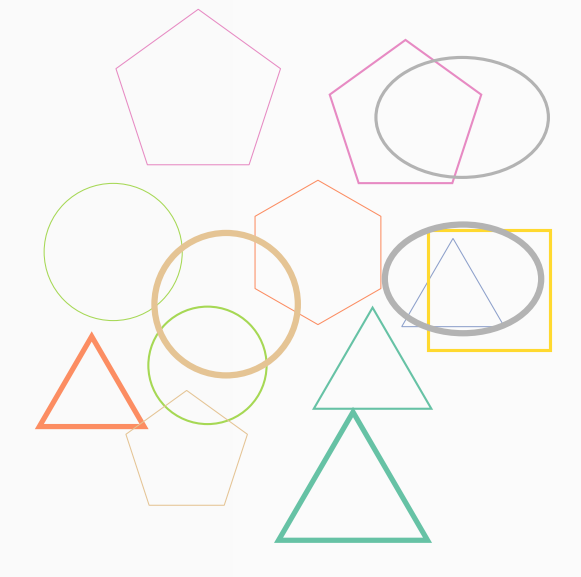[{"shape": "triangle", "thickness": 2.5, "radius": 0.74, "center": [0.607, 0.138]}, {"shape": "triangle", "thickness": 1, "radius": 0.58, "center": [0.641, 0.35]}, {"shape": "hexagon", "thickness": 0.5, "radius": 0.62, "center": [0.547, 0.562]}, {"shape": "triangle", "thickness": 2.5, "radius": 0.52, "center": [0.158, 0.313]}, {"shape": "triangle", "thickness": 0.5, "radius": 0.51, "center": [0.779, 0.484]}, {"shape": "pentagon", "thickness": 0.5, "radius": 0.74, "center": [0.341, 0.834]}, {"shape": "pentagon", "thickness": 1, "radius": 0.69, "center": [0.698, 0.793]}, {"shape": "circle", "thickness": 1, "radius": 0.51, "center": [0.357, 0.366]}, {"shape": "circle", "thickness": 0.5, "radius": 0.59, "center": [0.195, 0.563]}, {"shape": "square", "thickness": 1.5, "radius": 0.52, "center": [0.841, 0.497]}, {"shape": "circle", "thickness": 3, "radius": 0.62, "center": [0.389, 0.472]}, {"shape": "pentagon", "thickness": 0.5, "radius": 0.55, "center": [0.321, 0.213]}, {"shape": "oval", "thickness": 3, "radius": 0.67, "center": [0.797, 0.516]}, {"shape": "oval", "thickness": 1.5, "radius": 0.74, "center": [0.795, 0.796]}]